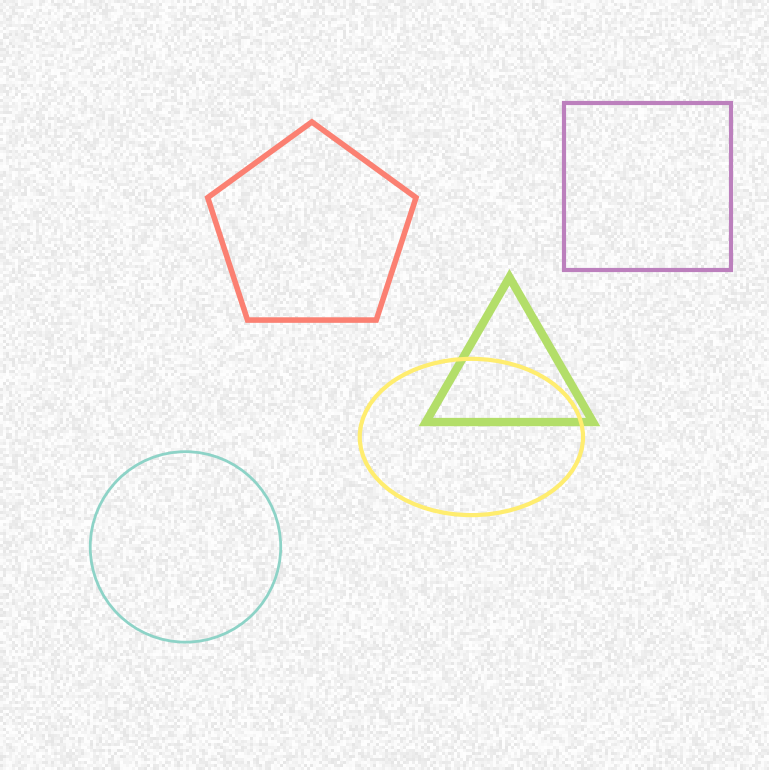[{"shape": "circle", "thickness": 1, "radius": 0.62, "center": [0.241, 0.29]}, {"shape": "pentagon", "thickness": 2, "radius": 0.71, "center": [0.405, 0.699]}, {"shape": "triangle", "thickness": 3, "radius": 0.63, "center": [0.662, 0.515]}, {"shape": "square", "thickness": 1.5, "radius": 0.54, "center": [0.841, 0.758]}, {"shape": "oval", "thickness": 1.5, "radius": 0.72, "center": [0.612, 0.432]}]